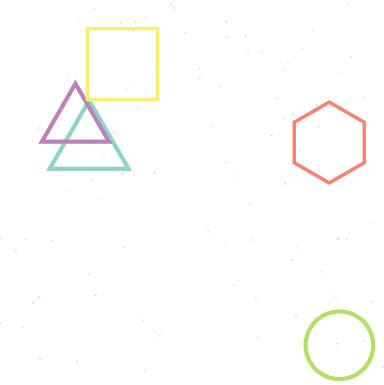[{"shape": "triangle", "thickness": 3, "radius": 0.59, "center": [0.231, 0.621]}, {"shape": "hexagon", "thickness": 2.5, "radius": 0.52, "center": [0.855, 0.63]}, {"shape": "circle", "thickness": 3, "radius": 0.44, "center": [0.882, 0.103]}, {"shape": "triangle", "thickness": 3, "radius": 0.5, "center": [0.196, 0.682]}, {"shape": "square", "thickness": 2.5, "radius": 0.46, "center": [0.317, 0.835]}]